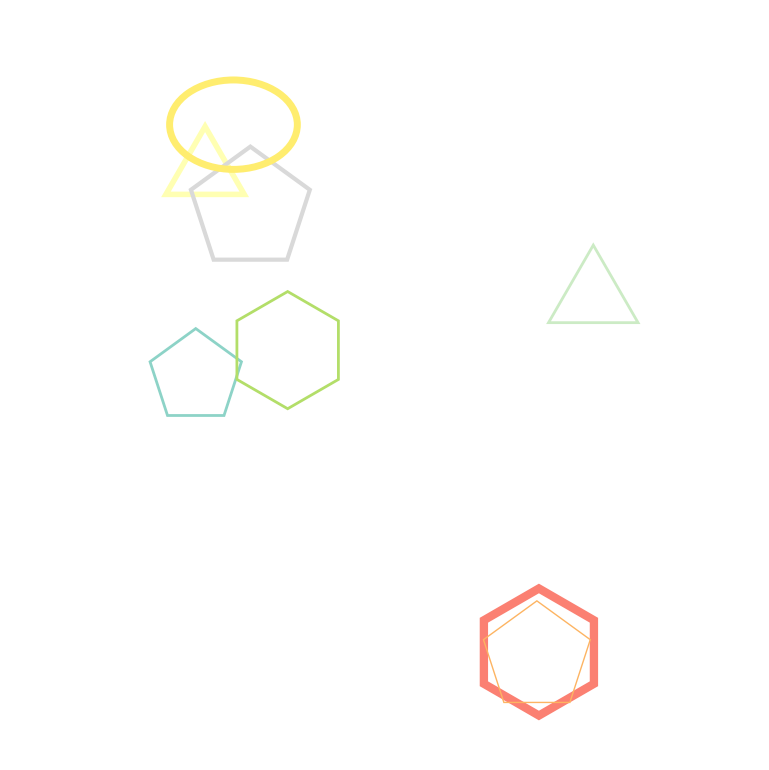[{"shape": "pentagon", "thickness": 1, "radius": 0.31, "center": [0.254, 0.511]}, {"shape": "triangle", "thickness": 2, "radius": 0.29, "center": [0.266, 0.777]}, {"shape": "hexagon", "thickness": 3, "radius": 0.41, "center": [0.7, 0.153]}, {"shape": "pentagon", "thickness": 0.5, "radius": 0.36, "center": [0.697, 0.147]}, {"shape": "hexagon", "thickness": 1, "radius": 0.38, "center": [0.374, 0.545]}, {"shape": "pentagon", "thickness": 1.5, "radius": 0.41, "center": [0.325, 0.728]}, {"shape": "triangle", "thickness": 1, "radius": 0.34, "center": [0.771, 0.615]}, {"shape": "oval", "thickness": 2.5, "radius": 0.41, "center": [0.303, 0.838]}]